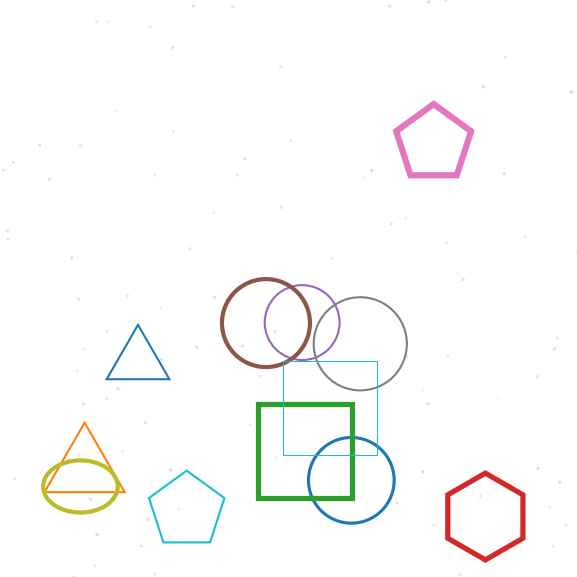[{"shape": "triangle", "thickness": 1, "radius": 0.31, "center": [0.239, 0.374]}, {"shape": "circle", "thickness": 1.5, "radius": 0.37, "center": [0.608, 0.167]}, {"shape": "triangle", "thickness": 1, "radius": 0.4, "center": [0.146, 0.187]}, {"shape": "square", "thickness": 2.5, "radius": 0.41, "center": [0.527, 0.218]}, {"shape": "hexagon", "thickness": 2.5, "radius": 0.38, "center": [0.84, 0.105]}, {"shape": "circle", "thickness": 1, "radius": 0.32, "center": [0.523, 0.441]}, {"shape": "circle", "thickness": 2, "radius": 0.38, "center": [0.461, 0.44]}, {"shape": "pentagon", "thickness": 3, "radius": 0.34, "center": [0.751, 0.751]}, {"shape": "circle", "thickness": 1, "radius": 0.4, "center": [0.624, 0.404]}, {"shape": "oval", "thickness": 2, "radius": 0.32, "center": [0.139, 0.157]}, {"shape": "square", "thickness": 0.5, "radius": 0.4, "center": [0.572, 0.293]}, {"shape": "pentagon", "thickness": 1, "radius": 0.34, "center": [0.323, 0.115]}]